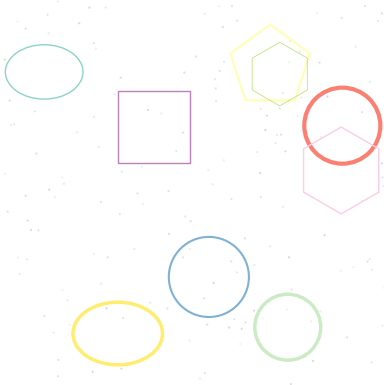[{"shape": "oval", "thickness": 1, "radius": 0.5, "center": [0.115, 0.813]}, {"shape": "pentagon", "thickness": 1.5, "radius": 0.54, "center": [0.702, 0.827]}, {"shape": "circle", "thickness": 3, "radius": 0.49, "center": [0.889, 0.674]}, {"shape": "circle", "thickness": 1.5, "radius": 0.52, "center": [0.542, 0.281]}, {"shape": "hexagon", "thickness": 0.5, "radius": 0.41, "center": [0.727, 0.808]}, {"shape": "hexagon", "thickness": 1, "radius": 0.56, "center": [0.886, 0.557]}, {"shape": "square", "thickness": 1, "radius": 0.46, "center": [0.4, 0.67]}, {"shape": "circle", "thickness": 2.5, "radius": 0.43, "center": [0.747, 0.15]}, {"shape": "oval", "thickness": 2.5, "radius": 0.58, "center": [0.306, 0.134]}]